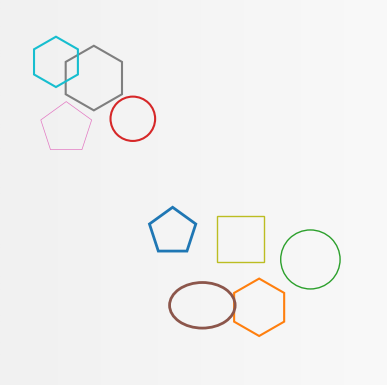[{"shape": "pentagon", "thickness": 2, "radius": 0.31, "center": [0.445, 0.399]}, {"shape": "hexagon", "thickness": 1.5, "radius": 0.37, "center": [0.669, 0.202]}, {"shape": "circle", "thickness": 1, "radius": 0.38, "center": [0.801, 0.326]}, {"shape": "circle", "thickness": 1.5, "radius": 0.29, "center": [0.343, 0.691]}, {"shape": "oval", "thickness": 2, "radius": 0.42, "center": [0.522, 0.207]}, {"shape": "pentagon", "thickness": 0.5, "radius": 0.35, "center": [0.171, 0.667]}, {"shape": "hexagon", "thickness": 1.5, "radius": 0.42, "center": [0.242, 0.797]}, {"shape": "square", "thickness": 1, "radius": 0.3, "center": [0.62, 0.379]}, {"shape": "hexagon", "thickness": 1.5, "radius": 0.33, "center": [0.144, 0.839]}]